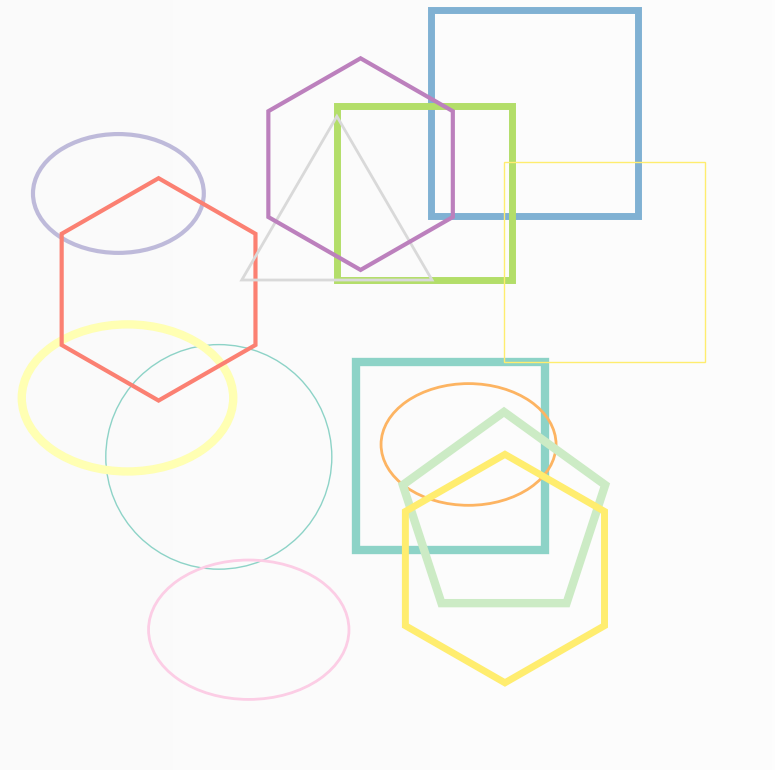[{"shape": "circle", "thickness": 0.5, "radius": 0.73, "center": [0.282, 0.407]}, {"shape": "square", "thickness": 3, "radius": 0.61, "center": [0.581, 0.408]}, {"shape": "oval", "thickness": 3, "radius": 0.68, "center": [0.165, 0.483]}, {"shape": "oval", "thickness": 1.5, "radius": 0.55, "center": [0.153, 0.749]}, {"shape": "hexagon", "thickness": 1.5, "radius": 0.72, "center": [0.205, 0.624]}, {"shape": "square", "thickness": 2.5, "radius": 0.67, "center": [0.69, 0.853]}, {"shape": "oval", "thickness": 1, "radius": 0.56, "center": [0.605, 0.423]}, {"shape": "square", "thickness": 2.5, "radius": 0.56, "center": [0.548, 0.749]}, {"shape": "oval", "thickness": 1, "radius": 0.65, "center": [0.321, 0.182]}, {"shape": "triangle", "thickness": 1, "radius": 0.71, "center": [0.435, 0.707]}, {"shape": "hexagon", "thickness": 1.5, "radius": 0.69, "center": [0.465, 0.787]}, {"shape": "pentagon", "thickness": 3, "radius": 0.69, "center": [0.65, 0.328]}, {"shape": "square", "thickness": 0.5, "radius": 0.65, "center": [0.78, 0.66]}, {"shape": "hexagon", "thickness": 2.5, "radius": 0.74, "center": [0.652, 0.262]}]